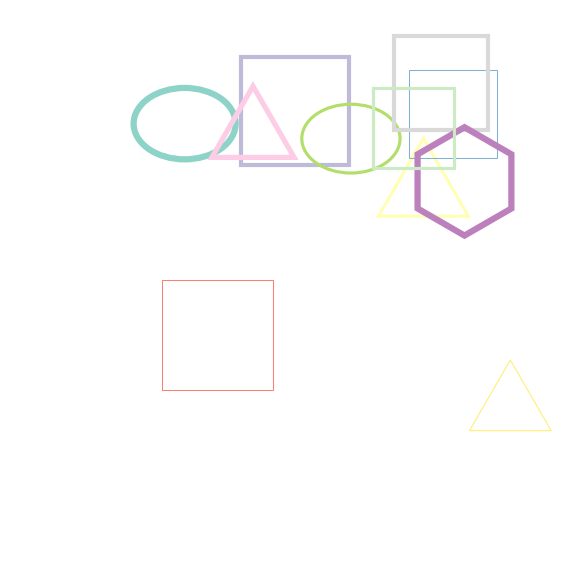[{"shape": "oval", "thickness": 3, "radius": 0.44, "center": [0.32, 0.785]}, {"shape": "triangle", "thickness": 1.5, "radius": 0.45, "center": [0.733, 0.67]}, {"shape": "square", "thickness": 2, "radius": 0.47, "center": [0.51, 0.807]}, {"shape": "square", "thickness": 0.5, "radius": 0.48, "center": [0.376, 0.419]}, {"shape": "square", "thickness": 0.5, "radius": 0.38, "center": [0.784, 0.802]}, {"shape": "oval", "thickness": 1.5, "radius": 0.43, "center": [0.608, 0.759]}, {"shape": "triangle", "thickness": 2.5, "radius": 0.41, "center": [0.438, 0.768]}, {"shape": "square", "thickness": 2, "radius": 0.41, "center": [0.764, 0.855]}, {"shape": "hexagon", "thickness": 3, "radius": 0.47, "center": [0.804, 0.685]}, {"shape": "square", "thickness": 1.5, "radius": 0.35, "center": [0.716, 0.778]}, {"shape": "triangle", "thickness": 0.5, "radius": 0.41, "center": [0.884, 0.294]}]